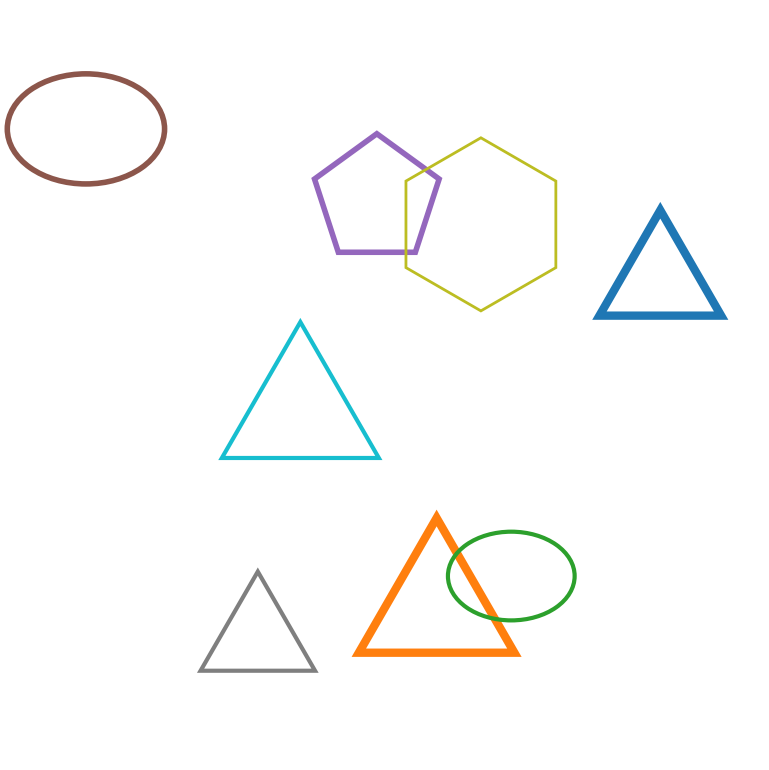[{"shape": "triangle", "thickness": 3, "radius": 0.46, "center": [0.858, 0.636]}, {"shape": "triangle", "thickness": 3, "radius": 0.58, "center": [0.567, 0.211]}, {"shape": "oval", "thickness": 1.5, "radius": 0.41, "center": [0.664, 0.252]}, {"shape": "pentagon", "thickness": 2, "radius": 0.43, "center": [0.489, 0.741]}, {"shape": "oval", "thickness": 2, "radius": 0.51, "center": [0.112, 0.833]}, {"shape": "triangle", "thickness": 1.5, "radius": 0.43, "center": [0.335, 0.172]}, {"shape": "hexagon", "thickness": 1, "radius": 0.56, "center": [0.625, 0.709]}, {"shape": "triangle", "thickness": 1.5, "radius": 0.59, "center": [0.39, 0.464]}]